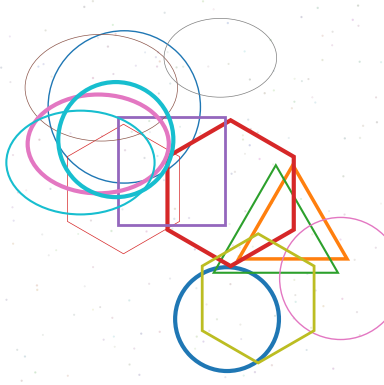[{"shape": "circle", "thickness": 3, "radius": 0.67, "center": [0.59, 0.171]}, {"shape": "circle", "thickness": 1, "radius": 0.99, "center": [0.323, 0.722]}, {"shape": "triangle", "thickness": 2.5, "radius": 0.81, "center": [0.761, 0.409]}, {"shape": "triangle", "thickness": 1.5, "radius": 0.93, "center": [0.716, 0.385]}, {"shape": "hexagon", "thickness": 0.5, "radius": 0.84, "center": [0.321, 0.509]}, {"shape": "hexagon", "thickness": 3, "radius": 0.95, "center": [0.599, 0.498]}, {"shape": "square", "thickness": 2, "radius": 0.7, "center": [0.445, 0.556]}, {"shape": "oval", "thickness": 0.5, "radius": 0.99, "center": [0.263, 0.772]}, {"shape": "oval", "thickness": 3, "radius": 0.92, "center": [0.255, 0.626]}, {"shape": "circle", "thickness": 1, "radius": 0.79, "center": [0.885, 0.277]}, {"shape": "oval", "thickness": 0.5, "radius": 0.73, "center": [0.572, 0.85]}, {"shape": "hexagon", "thickness": 2, "radius": 0.84, "center": [0.671, 0.225]}, {"shape": "circle", "thickness": 3, "radius": 0.75, "center": [0.301, 0.637]}, {"shape": "oval", "thickness": 1.5, "radius": 0.96, "center": [0.209, 0.578]}]